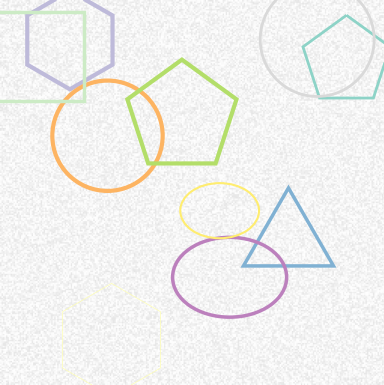[{"shape": "pentagon", "thickness": 2, "radius": 0.59, "center": [0.9, 0.842]}, {"shape": "hexagon", "thickness": 0.5, "radius": 0.73, "center": [0.29, 0.117]}, {"shape": "hexagon", "thickness": 3, "radius": 0.64, "center": [0.182, 0.896]}, {"shape": "triangle", "thickness": 2.5, "radius": 0.68, "center": [0.749, 0.377]}, {"shape": "circle", "thickness": 3, "radius": 0.72, "center": [0.279, 0.647]}, {"shape": "pentagon", "thickness": 3, "radius": 0.75, "center": [0.473, 0.696]}, {"shape": "circle", "thickness": 2, "radius": 0.74, "center": [0.824, 0.897]}, {"shape": "oval", "thickness": 2.5, "radius": 0.74, "center": [0.596, 0.28]}, {"shape": "square", "thickness": 2.5, "radius": 0.58, "center": [0.101, 0.853]}, {"shape": "oval", "thickness": 1.5, "radius": 0.51, "center": [0.571, 0.453]}]